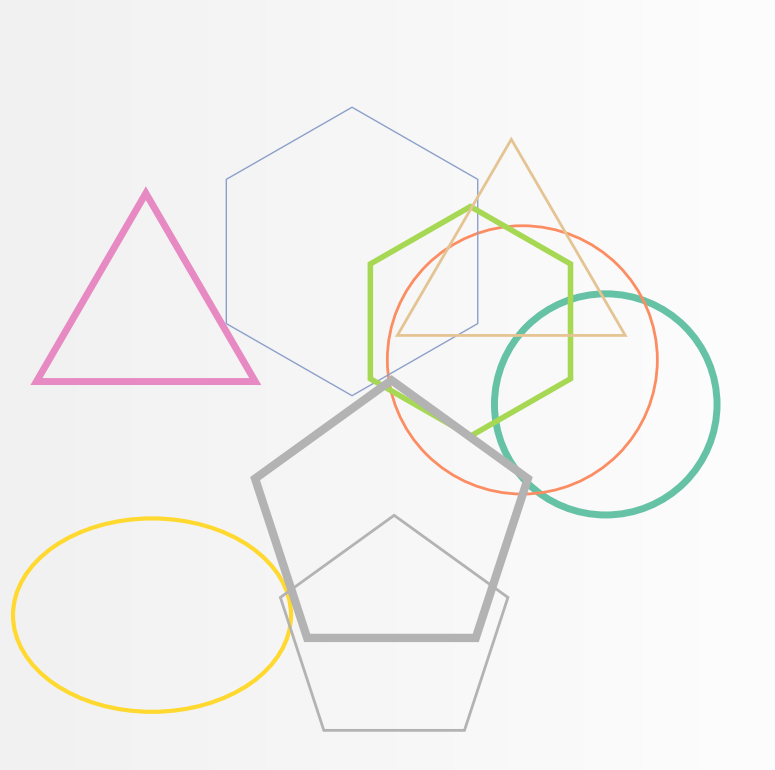[{"shape": "circle", "thickness": 2.5, "radius": 0.72, "center": [0.782, 0.475]}, {"shape": "circle", "thickness": 1, "radius": 0.87, "center": [0.674, 0.533]}, {"shape": "hexagon", "thickness": 0.5, "radius": 0.94, "center": [0.454, 0.673]}, {"shape": "triangle", "thickness": 2.5, "radius": 0.82, "center": [0.188, 0.586]}, {"shape": "hexagon", "thickness": 2, "radius": 0.75, "center": [0.607, 0.583]}, {"shape": "oval", "thickness": 1.5, "radius": 0.9, "center": [0.196, 0.201]}, {"shape": "triangle", "thickness": 1, "radius": 0.85, "center": [0.66, 0.649]}, {"shape": "pentagon", "thickness": 3, "radius": 0.93, "center": [0.505, 0.321]}, {"shape": "pentagon", "thickness": 1, "radius": 0.77, "center": [0.509, 0.176]}]